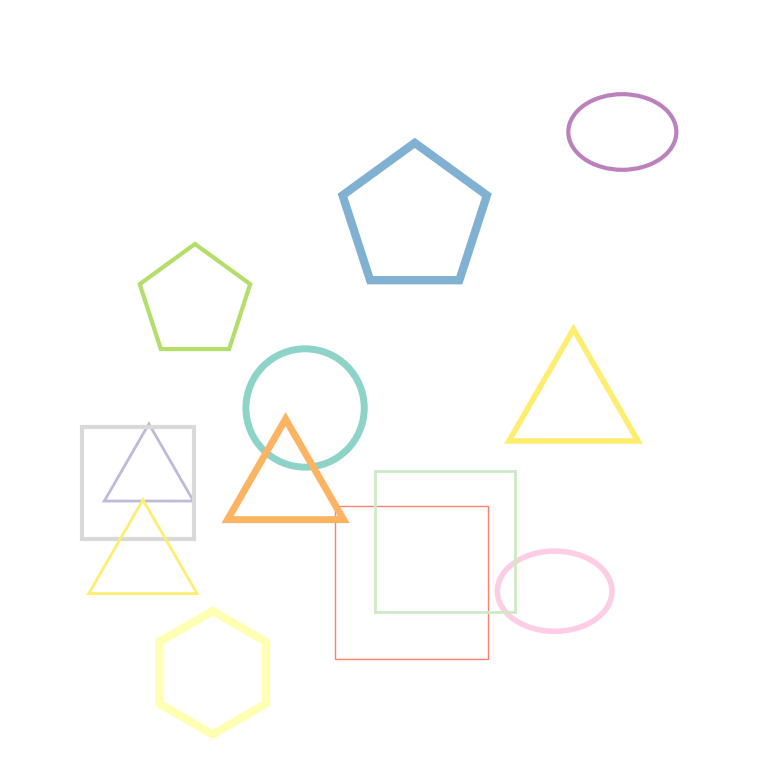[{"shape": "circle", "thickness": 2.5, "radius": 0.38, "center": [0.396, 0.47]}, {"shape": "hexagon", "thickness": 3, "radius": 0.4, "center": [0.276, 0.126]}, {"shape": "triangle", "thickness": 1, "radius": 0.33, "center": [0.193, 0.383]}, {"shape": "square", "thickness": 0.5, "radius": 0.5, "center": [0.534, 0.244]}, {"shape": "pentagon", "thickness": 3, "radius": 0.49, "center": [0.539, 0.716]}, {"shape": "triangle", "thickness": 2.5, "radius": 0.44, "center": [0.371, 0.369]}, {"shape": "pentagon", "thickness": 1.5, "radius": 0.38, "center": [0.253, 0.608]}, {"shape": "oval", "thickness": 2, "radius": 0.37, "center": [0.72, 0.232]}, {"shape": "square", "thickness": 1.5, "radius": 0.36, "center": [0.179, 0.373]}, {"shape": "oval", "thickness": 1.5, "radius": 0.35, "center": [0.808, 0.829]}, {"shape": "square", "thickness": 1, "radius": 0.46, "center": [0.578, 0.297]}, {"shape": "triangle", "thickness": 2, "radius": 0.48, "center": [0.745, 0.476]}, {"shape": "triangle", "thickness": 1, "radius": 0.41, "center": [0.186, 0.27]}]